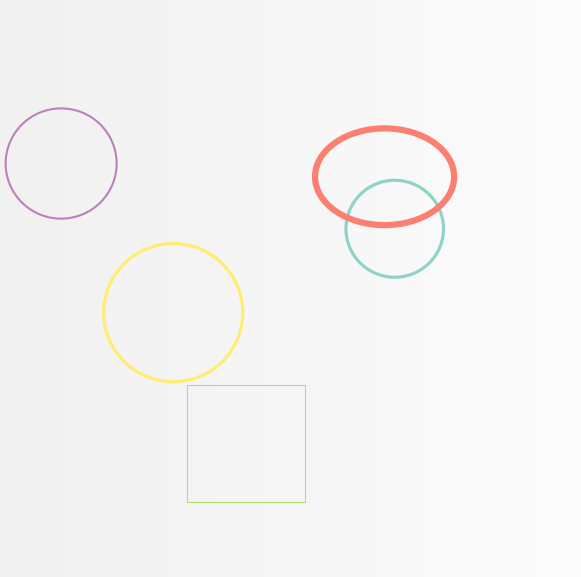[{"shape": "circle", "thickness": 1.5, "radius": 0.42, "center": [0.679, 0.603]}, {"shape": "oval", "thickness": 3, "radius": 0.6, "center": [0.662, 0.693]}, {"shape": "square", "thickness": 0.5, "radius": 0.51, "center": [0.423, 0.231]}, {"shape": "circle", "thickness": 1, "radius": 0.48, "center": [0.105, 0.716]}, {"shape": "circle", "thickness": 1.5, "radius": 0.6, "center": [0.298, 0.458]}]